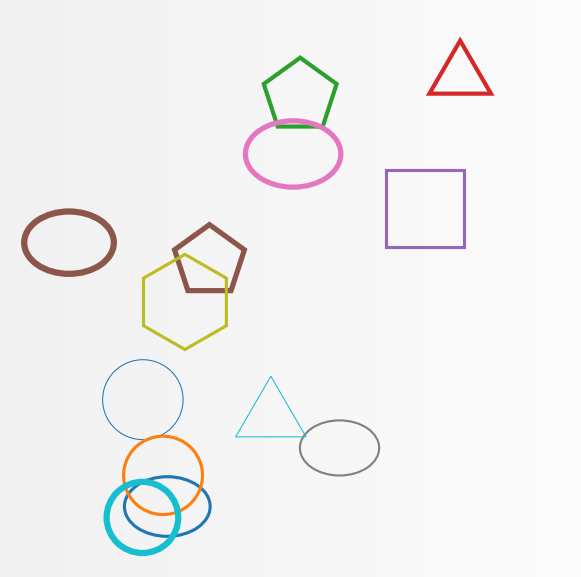[{"shape": "circle", "thickness": 0.5, "radius": 0.35, "center": [0.246, 0.307]}, {"shape": "oval", "thickness": 1.5, "radius": 0.37, "center": [0.288, 0.122]}, {"shape": "circle", "thickness": 1.5, "radius": 0.34, "center": [0.281, 0.176]}, {"shape": "pentagon", "thickness": 2, "radius": 0.33, "center": [0.516, 0.833]}, {"shape": "triangle", "thickness": 2, "radius": 0.31, "center": [0.792, 0.868]}, {"shape": "square", "thickness": 1.5, "radius": 0.34, "center": [0.732, 0.638]}, {"shape": "pentagon", "thickness": 2.5, "radius": 0.32, "center": [0.36, 0.547]}, {"shape": "oval", "thickness": 3, "radius": 0.39, "center": [0.119, 0.579]}, {"shape": "oval", "thickness": 2.5, "radius": 0.41, "center": [0.504, 0.733]}, {"shape": "oval", "thickness": 1, "radius": 0.34, "center": [0.584, 0.223]}, {"shape": "hexagon", "thickness": 1.5, "radius": 0.41, "center": [0.318, 0.476]}, {"shape": "triangle", "thickness": 0.5, "radius": 0.35, "center": [0.466, 0.278]}, {"shape": "circle", "thickness": 3, "radius": 0.31, "center": [0.245, 0.103]}]